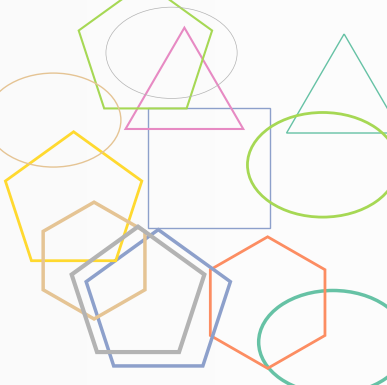[{"shape": "triangle", "thickness": 1, "radius": 0.86, "center": [0.888, 0.74]}, {"shape": "oval", "thickness": 2.5, "radius": 0.96, "center": [0.859, 0.111]}, {"shape": "hexagon", "thickness": 2, "radius": 0.85, "center": [0.691, 0.214]}, {"shape": "pentagon", "thickness": 2.5, "radius": 0.98, "center": [0.408, 0.208]}, {"shape": "square", "thickness": 1, "radius": 0.78, "center": [0.539, 0.564]}, {"shape": "triangle", "thickness": 1.5, "radius": 0.88, "center": [0.476, 0.753]}, {"shape": "oval", "thickness": 2, "radius": 0.97, "center": [0.833, 0.572]}, {"shape": "pentagon", "thickness": 1.5, "radius": 0.9, "center": [0.375, 0.865]}, {"shape": "pentagon", "thickness": 2, "radius": 0.93, "center": [0.19, 0.473]}, {"shape": "hexagon", "thickness": 2.5, "radius": 0.76, "center": [0.243, 0.323]}, {"shape": "oval", "thickness": 1, "radius": 0.87, "center": [0.138, 0.688]}, {"shape": "pentagon", "thickness": 3, "radius": 0.9, "center": [0.356, 0.231]}, {"shape": "oval", "thickness": 0.5, "radius": 0.85, "center": [0.443, 0.863]}]